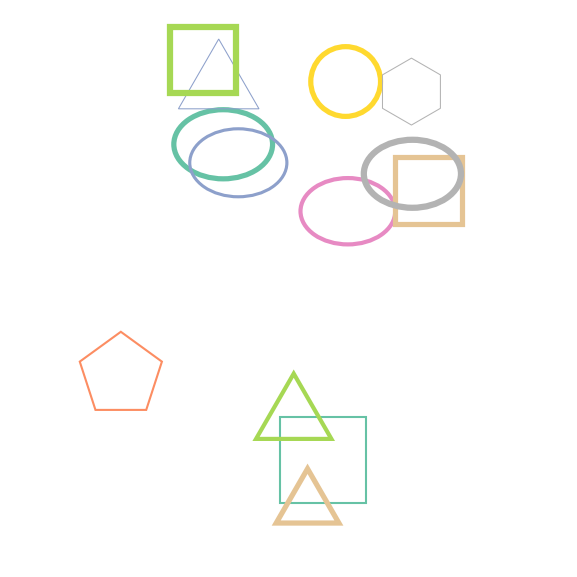[{"shape": "oval", "thickness": 2.5, "radius": 0.43, "center": [0.386, 0.749]}, {"shape": "square", "thickness": 1, "radius": 0.37, "center": [0.56, 0.203]}, {"shape": "pentagon", "thickness": 1, "radius": 0.37, "center": [0.209, 0.35]}, {"shape": "oval", "thickness": 1.5, "radius": 0.42, "center": [0.413, 0.717]}, {"shape": "triangle", "thickness": 0.5, "radius": 0.4, "center": [0.379, 0.851]}, {"shape": "oval", "thickness": 2, "radius": 0.41, "center": [0.602, 0.633]}, {"shape": "triangle", "thickness": 2, "radius": 0.38, "center": [0.509, 0.277]}, {"shape": "square", "thickness": 3, "radius": 0.29, "center": [0.351, 0.896]}, {"shape": "circle", "thickness": 2.5, "radius": 0.3, "center": [0.599, 0.858]}, {"shape": "square", "thickness": 2.5, "radius": 0.29, "center": [0.741, 0.669]}, {"shape": "triangle", "thickness": 2.5, "radius": 0.31, "center": [0.533, 0.125]}, {"shape": "oval", "thickness": 3, "radius": 0.42, "center": [0.714, 0.698]}, {"shape": "hexagon", "thickness": 0.5, "radius": 0.29, "center": [0.712, 0.841]}]